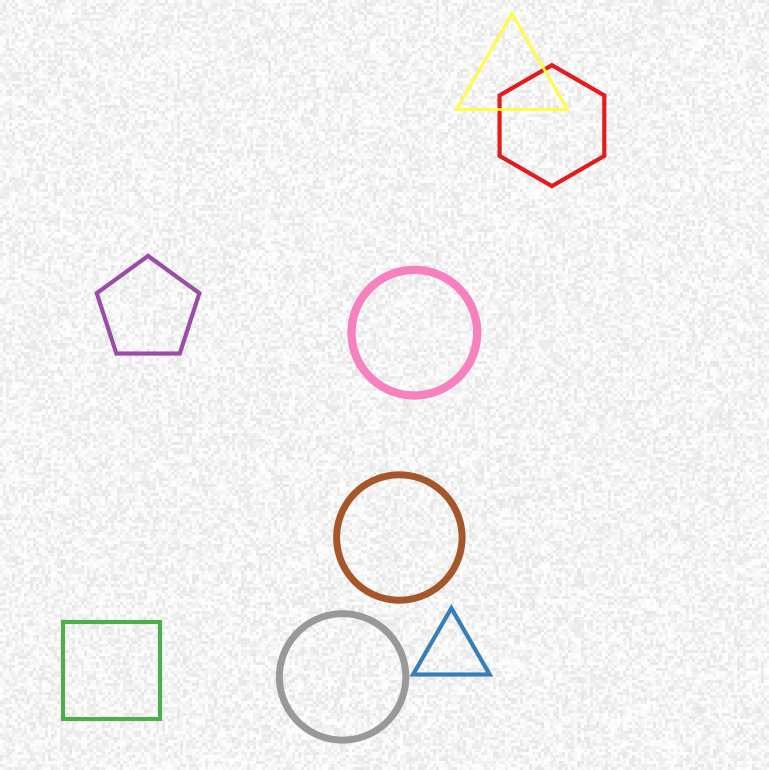[{"shape": "hexagon", "thickness": 1.5, "radius": 0.39, "center": [0.717, 0.837]}, {"shape": "triangle", "thickness": 1.5, "radius": 0.29, "center": [0.586, 0.153]}, {"shape": "square", "thickness": 1.5, "radius": 0.32, "center": [0.144, 0.129]}, {"shape": "pentagon", "thickness": 1.5, "radius": 0.35, "center": [0.192, 0.598]}, {"shape": "triangle", "thickness": 1, "radius": 0.41, "center": [0.665, 0.899]}, {"shape": "circle", "thickness": 2.5, "radius": 0.41, "center": [0.519, 0.302]}, {"shape": "circle", "thickness": 3, "radius": 0.41, "center": [0.538, 0.568]}, {"shape": "circle", "thickness": 2.5, "radius": 0.41, "center": [0.445, 0.121]}]